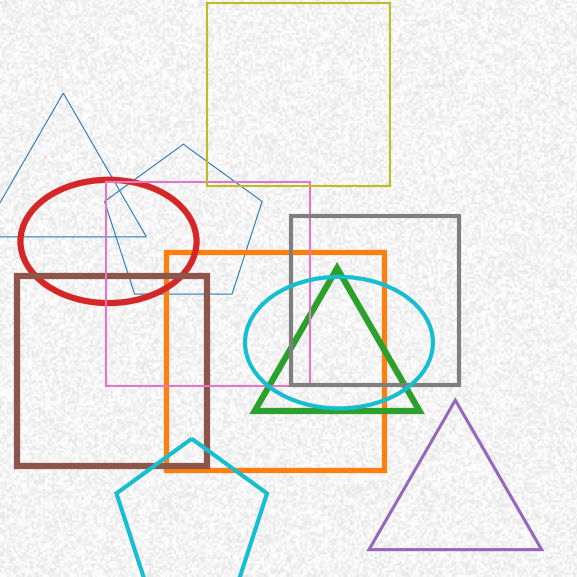[{"shape": "pentagon", "thickness": 0.5, "radius": 0.72, "center": [0.317, 0.606]}, {"shape": "triangle", "thickness": 0.5, "radius": 0.83, "center": [0.11, 0.672]}, {"shape": "square", "thickness": 2.5, "radius": 0.94, "center": [0.477, 0.373]}, {"shape": "triangle", "thickness": 3, "radius": 0.82, "center": [0.584, 0.37]}, {"shape": "oval", "thickness": 3, "radius": 0.76, "center": [0.188, 0.581]}, {"shape": "triangle", "thickness": 1.5, "radius": 0.86, "center": [0.788, 0.134]}, {"shape": "square", "thickness": 3, "radius": 0.82, "center": [0.193, 0.356]}, {"shape": "square", "thickness": 1, "radius": 0.88, "center": [0.36, 0.508]}, {"shape": "square", "thickness": 2, "radius": 0.73, "center": [0.649, 0.479]}, {"shape": "square", "thickness": 1, "radius": 0.79, "center": [0.516, 0.835]}, {"shape": "pentagon", "thickness": 2, "radius": 0.69, "center": [0.332, 0.102]}, {"shape": "oval", "thickness": 2, "radius": 0.81, "center": [0.587, 0.406]}]